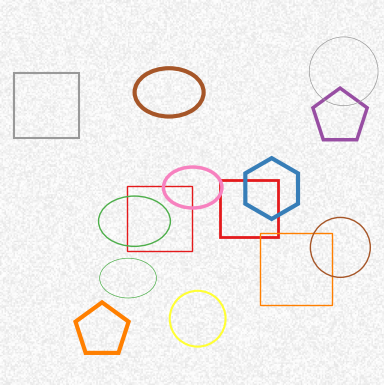[{"shape": "square", "thickness": 2, "radius": 0.37, "center": [0.647, 0.458]}, {"shape": "square", "thickness": 1, "radius": 0.42, "center": [0.414, 0.432]}, {"shape": "hexagon", "thickness": 3, "radius": 0.39, "center": [0.706, 0.51]}, {"shape": "oval", "thickness": 0.5, "radius": 0.37, "center": [0.333, 0.278]}, {"shape": "oval", "thickness": 1, "radius": 0.47, "center": [0.349, 0.425]}, {"shape": "pentagon", "thickness": 2.5, "radius": 0.37, "center": [0.883, 0.697]}, {"shape": "square", "thickness": 1, "radius": 0.46, "center": [0.769, 0.301]}, {"shape": "pentagon", "thickness": 3, "radius": 0.36, "center": [0.265, 0.142]}, {"shape": "circle", "thickness": 1.5, "radius": 0.36, "center": [0.513, 0.172]}, {"shape": "oval", "thickness": 3, "radius": 0.45, "center": [0.439, 0.76]}, {"shape": "circle", "thickness": 1, "radius": 0.39, "center": [0.884, 0.357]}, {"shape": "oval", "thickness": 2.5, "radius": 0.38, "center": [0.501, 0.513]}, {"shape": "square", "thickness": 1.5, "radius": 0.42, "center": [0.12, 0.725]}, {"shape": "circle", "thickness": 0.5, "radius": 0.45, "center": [0.893, 0.815]}]